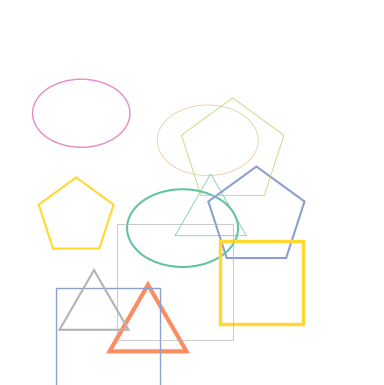[{"shape": "oval", "thickness": 1.5, "radius": 0.72, "center": [0.474, 0.407]}, {"shape": "triangle", "thickness": 0.5, "radius": 0.54, "center": [0.547, 0.441]}, {"shape": "triangle", "thickness": 3, "radius": 0.58, "center": [0.384, 0.145]}, {"shape": "square", "thickness": 1, "radius": 0.68, "center": [0.281, 0.116]}, {"shape": "pentagon", "thickness": 1.5, "radius": 0.66, "center": [0.666, 0.436]}, {"shape": "oval", "thickness": 1, "radius": 0.63, "center": [0.211, 0.706]}, {"shape": "pentagon", "thickness": 0.5, "radius": 0.7, "center": [0.604, 0.606]}, {"shape": "square", "thickness": 2.5, "radius": 0.54, "center": [0.679, 0.267]}, {"shape": "pentagon", "thickness": 1.5, "radius": 0.51, "center": [0.198, 0.437]}, {"shape": "oval", "thickness": 0.5, "radius": 0.66, "center": [0.54, 0.636]}, {"shape": "square", "thickness": 0.5, "radius": 0.75, "center": [0.454, 0.268]}, {"shape": "triangle", "thickness": 1.5, "radius": 0.52, "center": [0.244, 0.195]}]